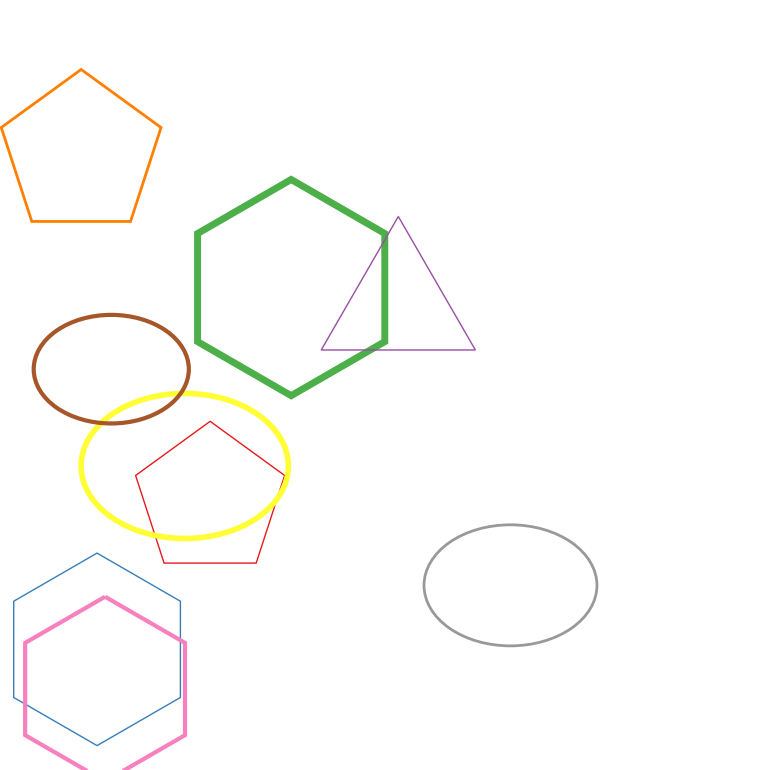[{"shape": "pentagon", "thickness": 0.5, "radius": 0.51, "center": [0.273, 0.351]}, {"shape": "hexagon", "thickness": 0.5, "radius": 0.62, "center": [0.126, 0.157]}, {"shape": "hexagon", "thickness": 2.5, "radius": 0.7, "center": [0.378, 0.627]}, {"shape": "triangle", "thickness": 0.5, "radius": 0.58, "center": [0.517, 0.603]}, {"shape": "pentagon", "thickness": 1, "radius": 0.55, "center": [0.105, 0.801]}, {"shape": "oval", "thickness": 2, "radius": 0.67, "center": [0.24, 0.395]}, {"shape": "oval", "thickness": 1.5, "radius": 0.5, "center": [0.145, 0.521]}, {"shape": "hexagon", "thickness": 1.5, "radius": 0.6, "center": [0.136, 0.105]}, {"shape": "oval", "thickness": 1, "radius": 0.56, "center": [0.663, 0.24]}]